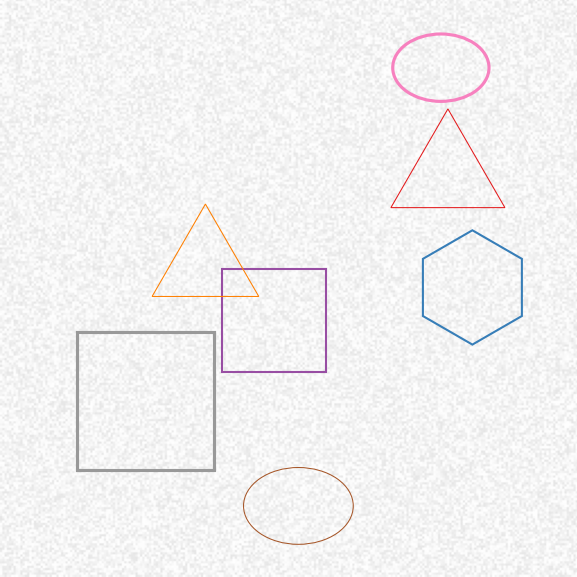[{"shape": "triangle", "thickness": 0.5, "radius": 0.57, "center": [0.776, 0.697]}, {"shape": "hexagon", "thickness": 1, "radius": 0.49, "center": [0.818, 0.501]}, {"shape": "square", "thickness": 1, "radius": 0.45, "center": [0.474, 0.444]}, {"shape": "triangle", "thickness": 0.5, "radius": 0.53, "center": [0.356, 0.539]}, {"shape": "oval", "thickness": 0.5, "radius": 0.48, "center": [0.517, 0.123]}, {"shape": "oval", "thickness": 1.5, "radius": 0.42, "center": [0.763, 0.882]}, {"shape": "square", "thickness": 1.5, "radius": 0.6, "center": [0.252, 0.305]}]